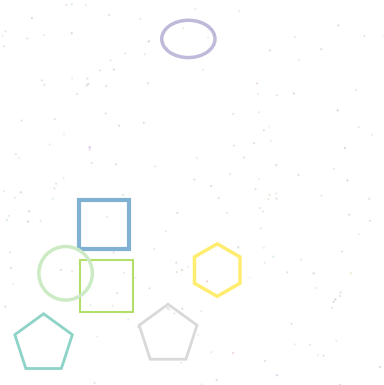[{"shape": "pentagon", "thickness": 2, "radius": 0.39, "center": [0.113, 0.106]}, {"shape": "oval", "thickness": 2.5, "radius": 0.35, "center": [0.489, 0.899]}, {"shape": "square", "thickness": 3, "radius": 0.32, "center": [0.27, 0.417]}, {"shape": "square", "thickness": 1.5, "radius": 0.34, "center": [0.277, 0.257]}, {"shape": "pentagon", "thickness": 2, "radius": 0.39, "center": [0.437, 0.131]}, {"shape": "circle", "thickness": 2.5, "radius": 0.35, "center": [0.17, 0.29]}, {"shape": "hexagon", "thickness": 2.5, "radius": 0.34, "center": [0.564, 0.298]}]